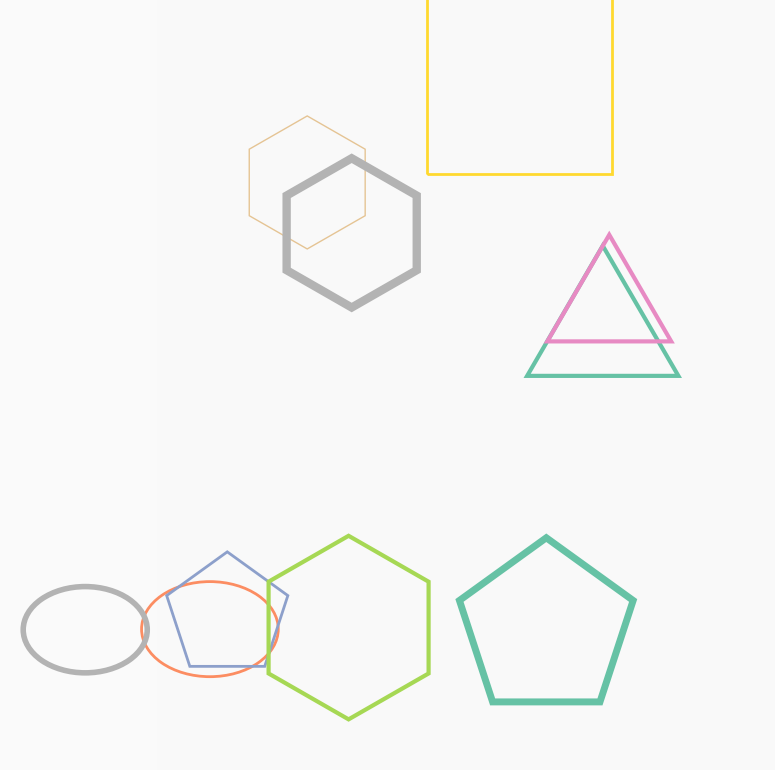[{"shape": "pentagon", "thickness": 2.5, "radius": 0.59, "center": [0.705, 0.184]}, {"shape": "triangle", "thickness": 1.5, "radius": 0.56, "center": [0.778, 0.568]}, {"shape": "oval", "thickness": 1, "radius": 0.44, "center": [0.271, 0.183]}, {"shape": "pentagon", "thickness": 1, "radius": 0.41, "center": [0.293, 0.201]}, {"shape": "triangle", "thickness": 1.5, "radius": 0.46, "center": [0.786, 0.603]}, {"shape": "hexagon", "thickness": 1.5, "radius": 0.6, "center": [0.45, 0.185]}, {"shape": "square", "thickness": 1, "radius": 0.6, "center": [0.67, 0.893]}, {"shape": "hexagon", "thickness": 0.5, "radius": 0.43, "center": [0.396, 0.763]}, {"shape": "oval", "thickness": 2, "radius": 0.4, "center": [0.11, 0.182]}, {"shape": "hexagon", "thickness": 3, "radius": 0.48, "center": [0.454, 0.698]}]